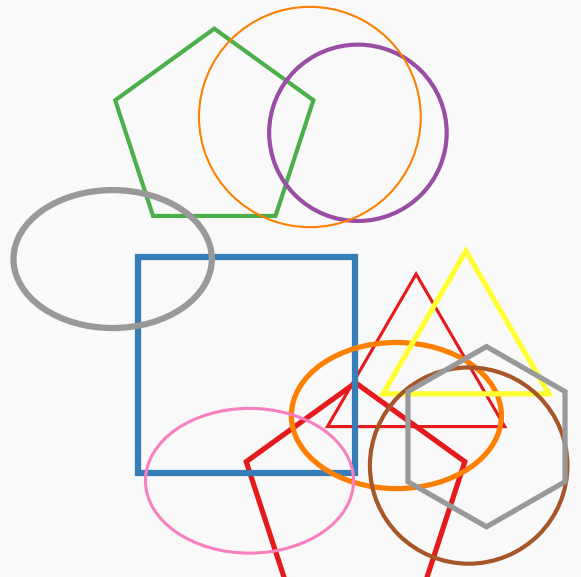[{"shape": "triangle", "thickness": 1.5, "radius": 0.88, "center": [0.716, 0.349]}, {"shape": "pentagon", "thickness": 2.5, "radius": 0.99, "center": [0.612, 0.139]}, {"shape": "square", "thickness": 3, "radius": 0.93, "center": [0.424, 0.367]}, {"shape": "pentagon", "thickness": 2, "radius": 0.9, "center": [0.369, 0.77]}, {"shape": "circle", "thickness": 2, "radius": 0.76, "center": [0.616, 0.769]}, {"shape": "circle", "thickness": 1, "radius": 0.95, "center": [0.533, 0.797]}, {"shape": "oval", "thickness": 2.5, "radius": 0.9, "center": [0.682, 0.28]}, {"shape": "triangle", "thickness": 2.5, "radius": 0.82, "center": [0.802, 0.4]}, {"shape": "circle", "thickness": 2, "radius": 0.85, "center": [0.806, 0.193]}, {"shape": "oval", "thickness": 1.5, "radius": 0.9, "center": [0.429, 0.167]}, {"shape": "oval", "thickness": 3, "radius": 0.85, "center": [0.194, 0.551]}, {"shape": "hexagon", "thickness": 2.5, "radius": 0.78, "center": [0.837, 0.243]}]